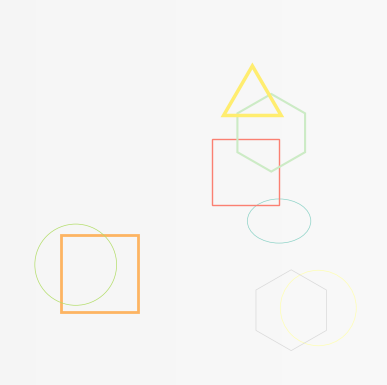[{"shape": "oval", "thickness": 0.5, "radius": 0.41, "center": [0.72, 0.426]}, {"shape": "circle", "thickness": 0.5, "radius": 0.49, "center": [0.821, 0.2]}, {"shape": "square", "thickness": 1, "radius": 0.43, "center": [0.634, 0.554]}, {"shape": "square", "thickness": 2, "radius": 0.5, "center": [0.256, 0.29]}, {"shape": "circle", "thickness": 0.5, "radius": 0.53, "center": [0.195, 0.312]}, {"shape": "hexagon", "thickness": 0.5, "radius": 0.52, "center": [0.751, 0.194]}, {"shape": "hexagon", "thickness": 1.5, "radius": 0.5, "center": [0.7, 0.655]}, {"shape": "triangle", "thickness": 2.5, "radius": 0.43, "center": [0.651, 0.743]}]